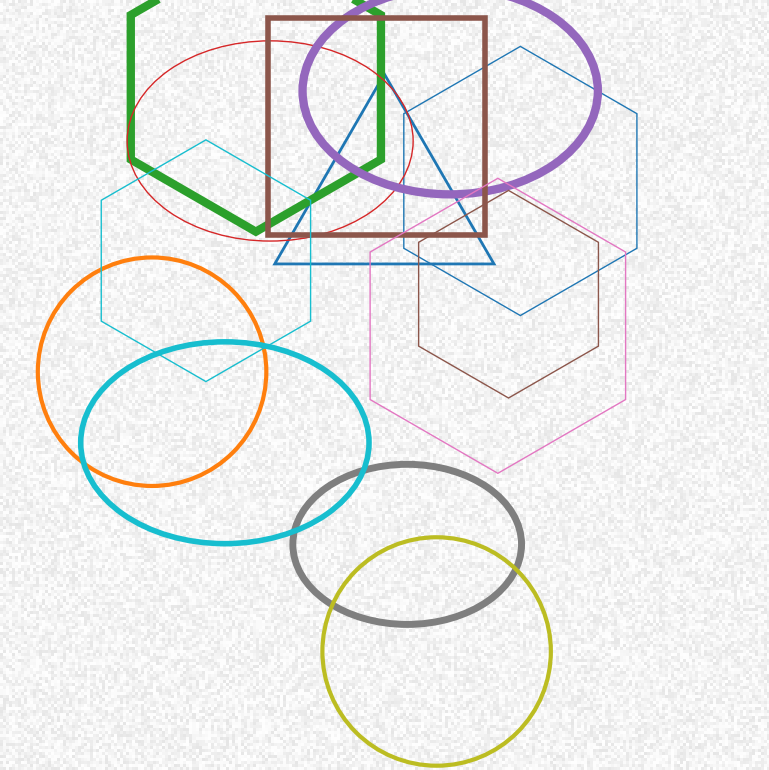[{"shape": "hexagon", "thickness": 0.5, "radius": 0.87, "center": [0.676, 0.765]}, {"shape": "triangle", "thickness": 1, "radius": 0.82, "center": [0.499, 0.739]}, {"shape": "circle", "thickness": 1.5, "radius": 0.74, "center": [0.197, 0.517]}, {"shape": "hexagon", "thickness": 3, "radius": 0.94, "center": [0.332, 0.887]}, {"shape": "oval", "thickness": 0.5, "radius": 0.93, "center": [0.351, 0.817]}, {"shape": "oval", "thickness": 3, "radius": 0.96, "center": [0.585, 0.882]}, {"shape": "square", "thickness": 2, "radius": 0.7, "center": [0.49, 0.836]}, {"shape": "hexagon", "thickness": 0.5, "radius": 0.67, "center": [0.66, 0.618]}, {"shape": "hexagon", "thickness": 0.5, "radius": 0.96, "center": [0.647, 0.577]}, {"shape": "oval", "thickness": 2.5, "radius": 0.74, "center": [0.529, 0.293]}, {"shape": "circle", "thickness": 1.5, "radius": 0.74, "center": [0.567, 0.154]}, {"shape": "oval", "thickness": 2, "radius": 0.94, "center": [0.292, 0.425]}, {"shape": "hexagon", "thickness": 0.5, "radius": 0.78, "center": [0.267, 0.661]}]